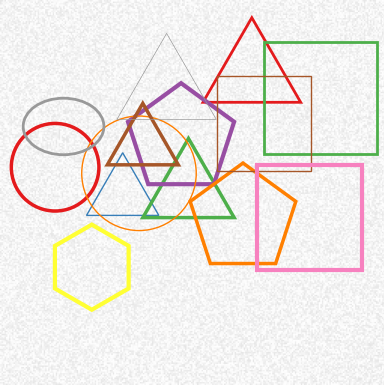[{"shape": "triangle", "thickness": 2, "radius": 0.73, "center": [0.654, 0.808]}, {"shape": "circle", "thickness": 2.5, "radius": 0.57, "center": [0.143, 0.566]}, {"shape": "triangle", "thickness": 1, "radius": 0.54, "center": [0.319, 0.495]}, {"shape": "triangle", "thickness": 2.5, "radius": 0.68, "center": [0.49, 0.503]}, {"shape": "square", "thickness": 2, "radius": 0.73, "center": [0.833, 0.746]}, {"shape": "pentagon", "thickness": 3, "radius": 0.73, "center": [0.47, 0.639]}, {"shape": "circle", "thickness": 1, "radius": 0.74, "center": [0.361, 0.55]}, {"shape": "pentagon", "thickness": 2.5, "radius": 0.72, "center": [0.631, 0.432]}, {"shape": "hexagon", "thickness": 3, "radius": 0.55, "center": [0.238, 0.306]}, {"shape": "square", "thickness": 1, "radius": 0.61, "center": [0.686, 0.679]}, {"shape": "triangle", "thickness": 2.5, "radius": 0.53, "center": [0.371, 0.625]}, {"shape": "square", "thickness": 3, "radius": 0.68, "center": [0.804, 0.435]}, {"shape": "triangle", "thickness": 0.5, "radius": 0.74, "center": [0.433, 0.764]}, {"shape": "oval", "thickness": 2, "radius": 0.52, "center": [0.165, 0.672]}]